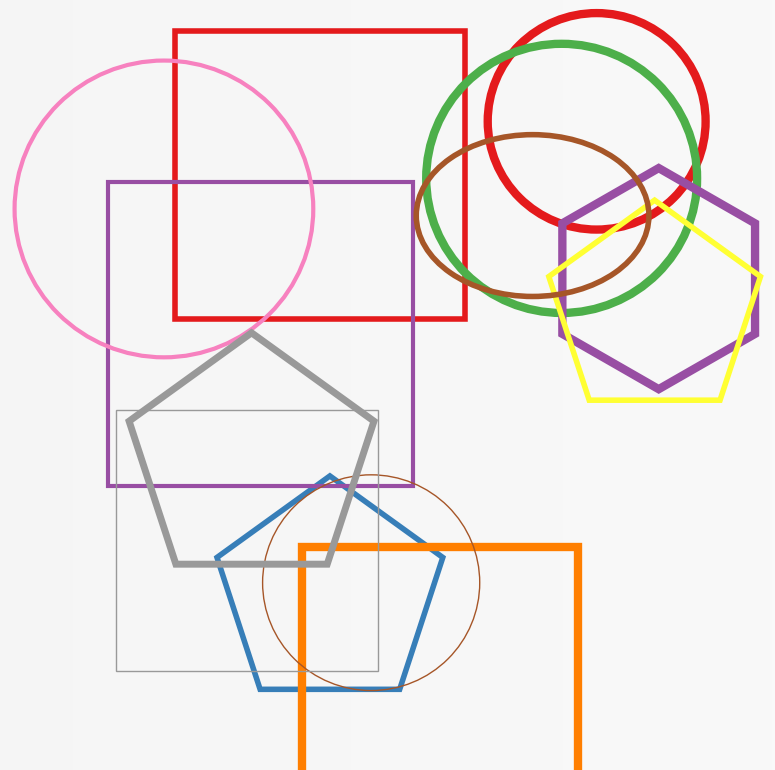[{"shape": "square", "thickness": 2, "radius": 0.94, "center": [0.413, 0.772]}, {"shape": "circle", "thickness": 3, "radius": 0.7, "center": [0.77, 0.842]}, {"shape": "pentagon", "thickness": 2, "radius": 0.77, "center": [0.426, 0.229]}, {"shape": "circle", "thickness": 3, "radius": 0.87, "center": [0.725, 0.768]}, {"shape": "square", "thickness": 1.5, "radius": 0.99, "center": [0.336, 0.566]}, {"shape": "hexagon", "thickness": 3, "radius": 0.72, "center": [0.85, 0.638]}, {"shape": "square", "thickness": 3, "radius": 0.89, "center": [0.568, 0.112]}, {"shape": "pentagon", "thickness": 2, "radius": 0.72, "center": [0.845, 0.596]}, {"shape": "circle", "thickness": 0.5, "radius": 0.7, "center": [0.479, 0.243]}, {"shape": "oval", "thickness": 2, "radius": 0.75, "center": [0.687, 0.72]}, {"shape": "circle", "thickness": 1.5, "radius": 0.96, "center": [0.212, 0.729]}, {"shape": "square", "thickness": 0.5, "radius": 0.85, "center": [0.319, 0.298]}, {"shape": "pentagon", "thickness": 2.5, "radius": 0.83, "center": [0.325, 0.402]}]